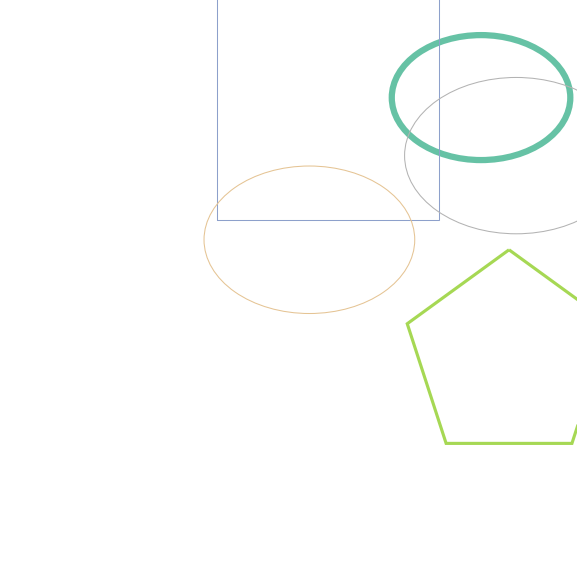[{"shape": "oval", "thickness": 3, "radius": 0.77, "center": [0.833, 0.83]}, {"shape": "square", "thickness": 0.5, "radius": 0.96, "center": [0.568, 0.811]}, {"shape": "pentagon", "thickness": 1.5, "radius": 0.93, "center": [0.881, 0.381]}, {"shape": "oval", "thickness": 0.5, "radius": 0.91, "center": [0.536, 0.584]}, {"shape": "oval", "thickness": 0.5, "radius": 0.97, "center": [0.894, 0.73]}]